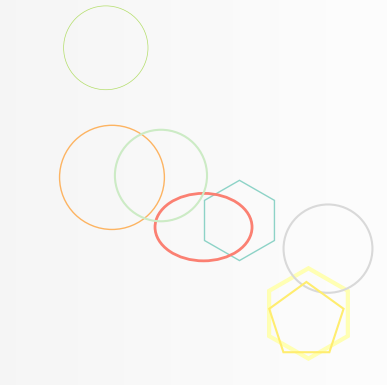[{"shape": "hexagon", "thickness": 1, "radius": 0.52, "center": [0.618, 0.427]}, {"shape": "hexagon", "thickness": 3, "radius": 0.59, "center": [0.796, 0.186]}, {"shape": "oval", "thickness": 2, "radius": 0.63, "center": [0.525, 0.41]}, {"shape": "circle", "thickness": 1, "radius": 0.68, "center": [0.289, 0.539]}, {"shape": "circle", "thickness": 0.5, "radius": 0.54, "center": [0.273, 0.876]}, {"shape": "circle", "thickness": 1.5, "radius": 0.57, "center": [0.846, 0.354]}, {"shape": "circle", "thickness": 1.5, "radius": 0.59, "center": [0.415, 0.544]}, {"shape": "pentagon", "thickness": 1.5, "radius": 0.5, "center": [0.791, 0.167]}]